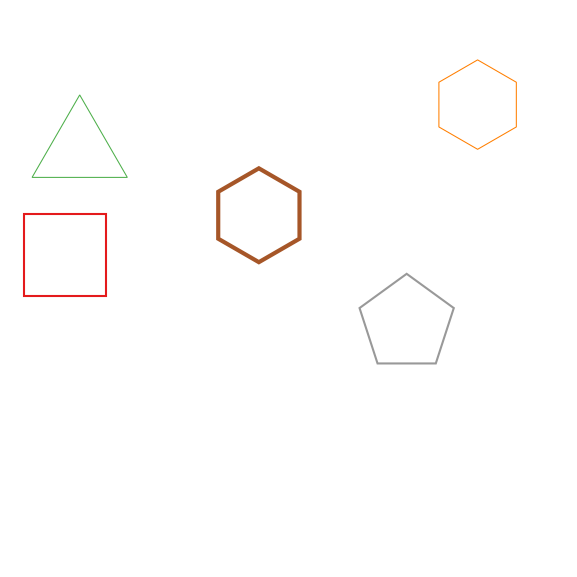[{"shape": "square", "thickness": 1, "radius": 0.35, "center": [0.112, 0.558]}, {"shape": "triangle", "thickness": 0.5, "radius": 0.48, "center": [0.138, 0.74]}, {"shape": "hexagon", "thickness": 0.5, "radius": 0.39, "center": [0.827, 0.818]}, {"shape": "hexagon", "thickness": 2, "radius": 0.41, "center": [0.448, 0.626]}, {"shape": "pentagon", "thickness": 1, "radius": 0.43, "center": [0.704, 0.439]}]